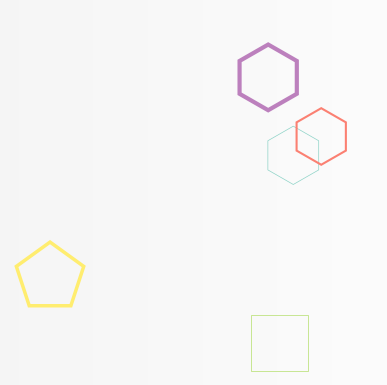[{"shape": "hexagon", "thickness": 0.5, "radius": 0.38, "center": [0.757, 0.597]}, {"shape": "hexagon", "thickness": 1.5, "radius": 0.37, "center": [0.829, 0.646]}, {"shape": "square", "thickness": 0.5, "radius": 0.37, "center": [0.721, 0.109]}, {"shape": "hexagon", "thickness": 3, "radius": 0.43, "center": [0.692, 0.799]}, {"shape": "pentagon", "thickness": 2.5, "radius": 0.46, "center": [0.129, 0.28]}]